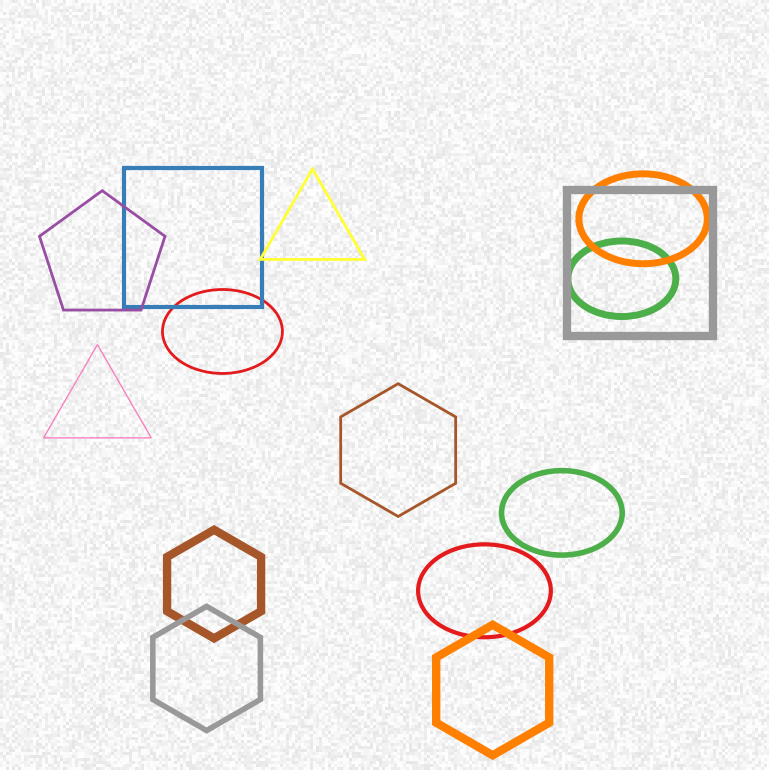[{"shape": "oval", "thickness": 1, "radius": 0.39, "center": [0.289, 0.57]}, {"shape": "oval", "thickness": 1.5, "radius": 0.43, "center": [0.629, 0.233]}, {"shape": "square", "thickness": 1.5, "radius": 0.45, "center": [0.251, 0.691]}, {"shape": "oval", "thickness": 2, "radius": 0.39, "center": [0.73, 0.334]}, {"shape": "oval", "thickness": 2.5, "radius": 0.35, "center": [0.808, 0.638]}, {"shape": "pentagon", "thickness": 1, "radius": 0.43, "center": [0.133, 0.667]}, {"shape": "oval", "thickness": 2.5, "radius": 0.42, "center": [0.835, 0.716]}, {"shape": "hexagon", "thickness": 3, "radius": 0.42, "center": [0.64, 0.104]}, {"shape": "triangle", "thickness": 1, "radius": 0.39, "center": [0.406, 0.702]}, {"shape": "hexagon", "thickness": 3, "radius": 0.35, "center": [0.278, 0.241]}, {"shape": "hexagon", "thickness": 1, "radius": 0.43, "center": [0.517, 0.415]}, {"shape": "triangle", "thickness": 0.5, "radius": 0.4, "center": [0.127, 0.472]}, {"shape": "square", "thickness": 3, "radius": 0.47, "center": [0.831, 0.659]}, {"shape": "hexagon", "thickness": 2, "radius": 0.4, "center": [0.268, 0.132]}]